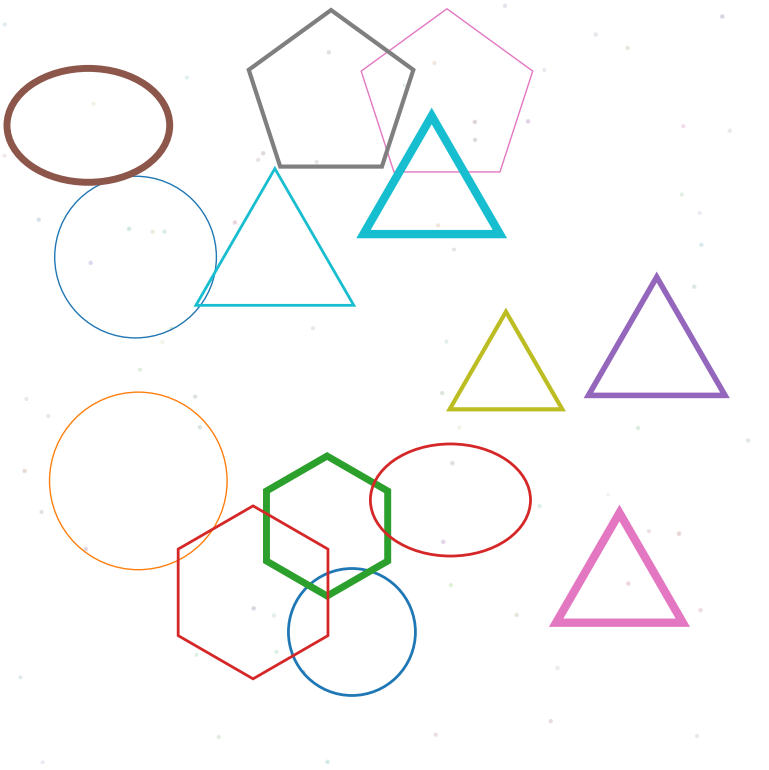[{"shape": "circle", "thickness": 1, "radius": 0.41, "center": [0.457, 0.179]}, {"shape": "circle", "thickness": 0.5, "radius": 0.52, "center": [0.176, 0.666]}, {"shape": "circle", "thickness": 0.5, "radius": 0.58, "center": [0.18, 0.375]}, {"shape": "hexagon", "thickness": 2.5, "radius": 0.45, "center": [0.425, 0.317]}, {"shape": "oval", "thickness": 1, "radius": 0.52, "center": [0.585, 0.351]}, {"shape": "hexagon", "thickness": 1, "radius": 0.56, "center": [0.329, 0.231]}, {"shape": "triangle", "thickness": 2, "radius": 0.51, "center": [0.853, 0.538]}, {"shape": "oval", "thickness": 2.5, "radius": 0.53, "center": [0.115, 0.837]}, {"shape": "triangle", "thickness": 3, "radius": 0.48, "center": [0.805, 0.239]}, {"shape": "pentagon", "thickness": 0.5, "radius": 0.59, "center": [0.58, 0.871]}, {"shape": "pentagon", "thickness": 1.5, "radius": 0.56, "center": [0.43, 0.875]}, {"shape": "triangle", "thickness": 1.5, "radius": 0.42, "center": [0.657, 0.511]}, {"shape": "triangle", "thickness": 3, "radius": 0.51, "center": [0.561, 0.747]}, {"shape": "triangle", "thickness": 1, "radius": 0.59, "center": [0.357, 0.663]}]